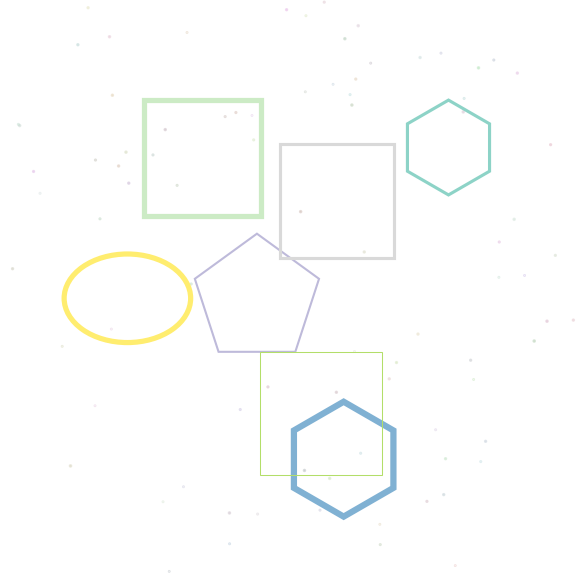[{"shape": "hexagon", "thickness": 1.5, "radius": 0.41, "center": [0.777, 0.744]}, {"shape": "pentagon", "thickness": 1, "radius": 0.57, "center": [0.445, 0.481]}, {"shape": "hexagon", "thickness": 3, "radius": 0.5, "center": [0.595, 0.204]}, {"shape": "square", "thickness": 0.5, "radius": 0.53, "center": [0.556, 0.283]}, {"shape": "square", "thickness": 1.5, "radius": 0.49, "center": [0.583, 0.651]}, {"shape": "square", "thickness": 2.5, "radius": 0.5, "center": [0.35, 0.726]}, {"shape": "oval", "thickness": 2.5, "radius": 0.55, "center": [0.221, 0.483]}]